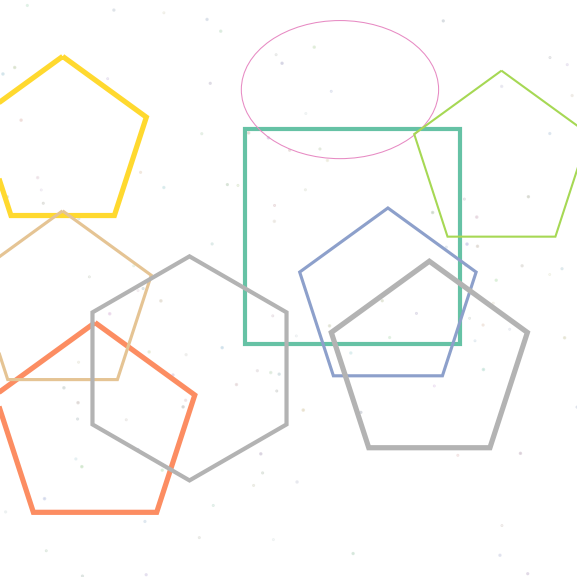[{"shape": "square", "thickness": 2, "radius": 0.93, "center": [0.611, 0.589]}, {"shape": "pentagon", "thickness": 2.5, "radius": 0.91, "center": [0.165, 0.259]}, {"shape": "pentagon", "thickness": 1.5, "radius": 0.8, "center": [0.672, 0.478]}, {"shape": "oval", "thickness": 0.5, "radius": 0.85, "center": [0.589, 0.844]}, {"shape": "pentagon", "thickness": 1, "radius": 0.79, "center": [0.868, 0.718]}, {"shape": "pentagon", "thickness": 2.5, "radius": 0.76, "center": [0.109, 0.749]}, {"shape": "pentagon", "thickness": 1.5, "radius": 0.81, "center": [0.108, 0.473]}, {"shape": "pentagon", "thickness": 2.5, "radius": 0.89, "center": [0.743, 0.368]}, {"shape": "hexagon", "thickness": 2, "radius": 0.97, "center": [0.328, 0.361]}]